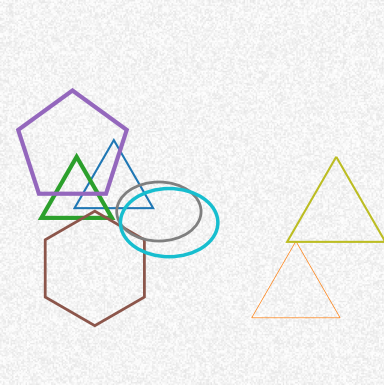[{"shape": "triangle", "thickness": 1.5, "radius": 0.59, "center": [0.296, 0.518]}, {"shape": "triangle", "thickness": 0.5, "radius": 0.66, "center": [0.769, 0.241]}, {"shape": "triangle", "thickness": 3, "radius": 0.53, "center": [0.199, 0.487]}, {"shape": "pentagon", "thickness": 3, "radius": 0.74, "center": [0.188, 0.617]}, {"shape": "hexagon", "thickness": 2, "radius": 0.74, "center": [0.246, 0.303]}, {"shape": "oval", "thickness": 2, "radius": 0.55, "center": [0.413, 0.451]}, {"shape": "triangle", "thickness": 1.5, "radius": 0.74, "center": [0.873, 0.445]}, {"shape": "oval", "thickness": 2.5, "radius": 0.63, "center": [0.439, 0.422]}]